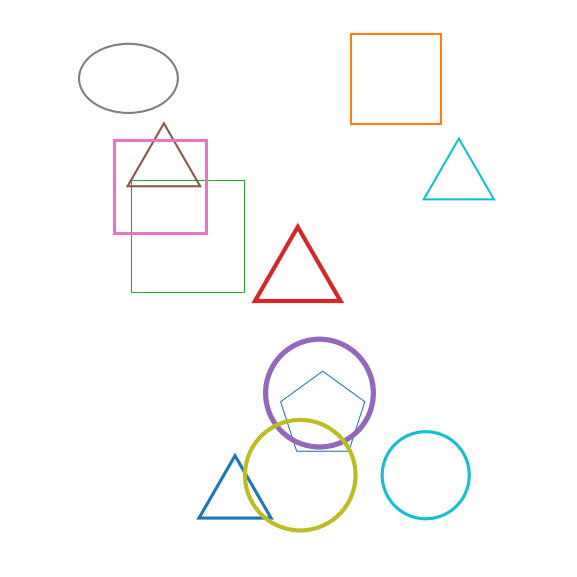[{"shape": "pentagon", "thickness": 0.5, "radius": 0.38, "center": [0.559, 0.28]}, {"shape": "triangle", "thickness": 1.5, "radius": 0.36, "center": [0.407, 0.138]}, {"shape": "square", "thickness": 1, "radius": 0.39, "center": [0.686, 0.862]}, {"shape": "square", "thickness": 0.5, "radius": 0.49, "center": [0.324, 0.59]}, {"shape": "triangle", "thickness": 2, "radius": 0.43, "center": [0.516, 0.521]}, {"shape": "circle", "thickness": 2.5, "radius": 0.47, "center": [0.553, 0.318]}, {"shape": "triangle", "thickness": 1, "radius": 0.36, "center": [0.284, 0.713]}, {"shape": "square", "thickness": 1.5, "radius": 0.4, "center": [0.277, 0.677]}, {"shape": "oval", "thickness": 1, "radius": 0.43, "center": [0.222, 0.863]}, {"shape": "circle", "thickness": 2, "radius": 0.48, "center": [0.52, 0.176]}, {"shape": "circle", "thickness": 1.5, "radius": 0.38, "center": [0.737, 0.176]}, {"shape": "triangle", "thickness": 1, "radius": 0.35, "center": [0.795, 0.689]}]